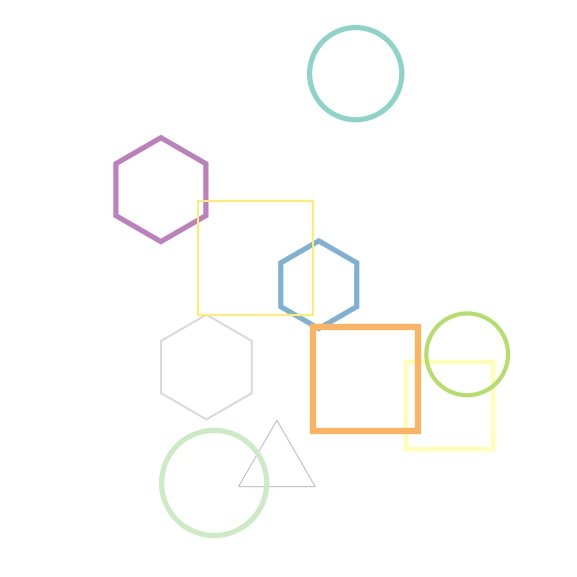[{"shape": "circle", "thickness": 2.5, "radius": 0.4, "center": [0.616, 0.872]}, {"shape": "square", "thickness": 2, "radius": 0.38, "center": [0.778, 0.297]}, {"shape": "triangle", "thickness": 0.5, "radius": 0.38, "center": [0.479, 0.195]}, {"shape": "hexagon", "thickness": 2.5, "radius": 0.38, "center": [0.552, 0.506]}, {"shape": "square", "thickness": 3, "radius": 0.45, "center": [0.633, 0.343]}, {"shape": "circle", "thickness": 2, "radius": 0.35, "center": [0.809, 0.386]}, {"shape": "hexagon", "thickness": 1, "radius": 0.45, "center": [0.357, 0.364]}, {"shape": "hexagon", "thickness": 2.5, "radius": 0.45, "center": [0.279, 0.671]}, {"shape": "circle", "thickness": 2.5, "radius": 0.46, "center": [0.371, 0.163]}, {"shape": "square", "thickness": 1, "radius": 0.5, "center": [0.443, 0.553]}]